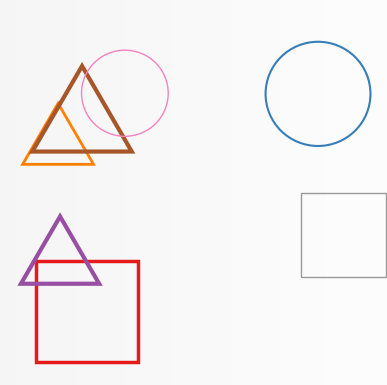[{"shape": "square", "thickness": 2.5, "radius": 0.66, "center": [0.224, 0.19]}, {"shape": "circle", "thickness": 1.5, "radius": 0.68, "center": [0.821, 0.756]}, {"shape": "triangle", "thickness": 3, "radius": 0.58, "center": [0.155, 0.321]}, {"shape": "triangle", "thickness": 2, "radius": 0.53, "center": [0.15, 0.626]}, {"shape": "triangle", "thickness": 3, "radius": 0.74, "center": [0.212, 0.68]}, {"shape": "circle", "thickness": 1, "radius": 0.56, "center": [0.322, 0.758]}, {"shape": "square", "thickness": 1, "radius": 0.55, "center": [0.886, 0.389]}]